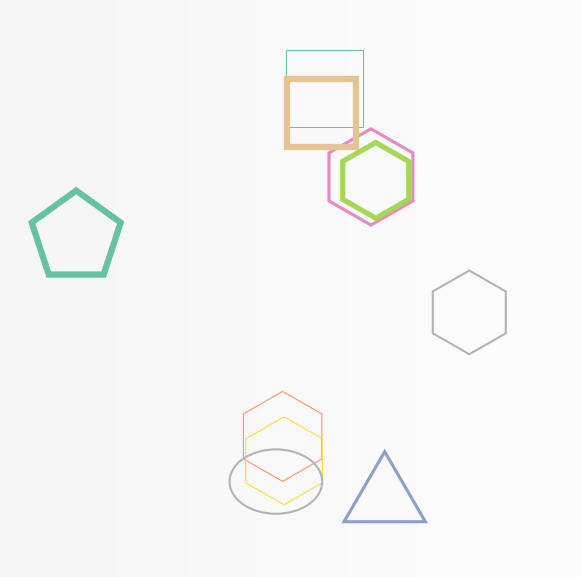[{"shape": "pentagon", "thickness": 3, "radius": 0.4, "center": [0.131, 0.589]}, {"shape": "square", "thickness": 0.5, "radius": 0.33, "center": [0.558, 0.846]}, {"shape": "hexagon", "thickness": 0.5, "radius": 0.39, "center": [0.486, 0.243]}, {"shape": "triangle", "thickness": 1.5, "radius": 0.4, "center": [0.662, 0.136]}, {"shape": "hexagon", "thickness": 1.5, "radius": 0.42, "center": [0.638, 0.693]}, {"shape": "hexagon", "thickness": 2.5, "radius": 0.33, "center": [0.646, 0.687]}, {"shape": "hexagon", "thickness": 0.5, "radius": 0.38, "center": [0.489, 0.201]}, {"shape": "square", "thickness": 3, "radius": 0.3, "center": [0.553, 0.803]}, {"shape": "oval", "thickness": 1, "radius": 0.4, "center": [0.475, 0.165]}, {"shape": "hexagon", "thickness": 1, "radius": 0.36, "center": [0.807, 0.458]}]